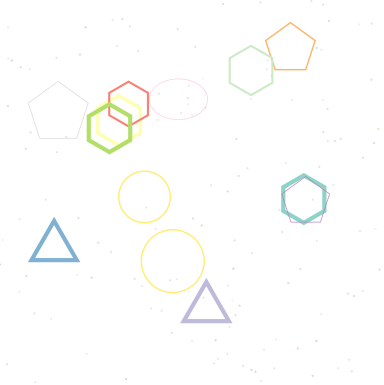[{"shape": "hexagon", "thickness": 3, "radius": 0.31, "center": [0.789, 0.483]}, {"shape": "hexagon", "thickness": 2.5, "radius": 0.32, "center": [0.309, 0.687]}, {"shape": "triangle", "thickness": 3, "radius": 0.34, "center": [0.536, 0.2]}, {"shape": "hexagon", "thickness": 1.5, "radius": 0.29, "center": [0.334, 0.73]}, {"shape": "triangle", "thickness": 3, "radius": 0.34, "center": [0.141, 0.358]}, {"shape": "pentagon", "thickness": 1, "radius": 0.34, "center": [0.754, 0.874]}, {"shape": "hexagon", "thickness": 3, "radius": 0.31, "center": [0.284, 0.667]}, {"shape": "oval", "thickness": 0.5, "radius": 0.38, "center": [0.464, 0.742]}, {"shape": "pentagon", "thickness": 0.5, "radius": 0.41, "center": [0.151, 0.707]}, {"shape": "pentagon", "thickness": 0.5, "radius": 0.33, "center": [0.794, 0.476]}, {"shape": "hexagon", "thickness": 1.5, "radius": 0.32, "center": [0.652, 0.817]}, {"shape": "circle", "thickness": 1, "radius": 0.33, "center": [0.375, 0.488]}, {"shape": "circle", "thickness": 1, "radius": 0.41, "center": [0.449, 0.322]}]